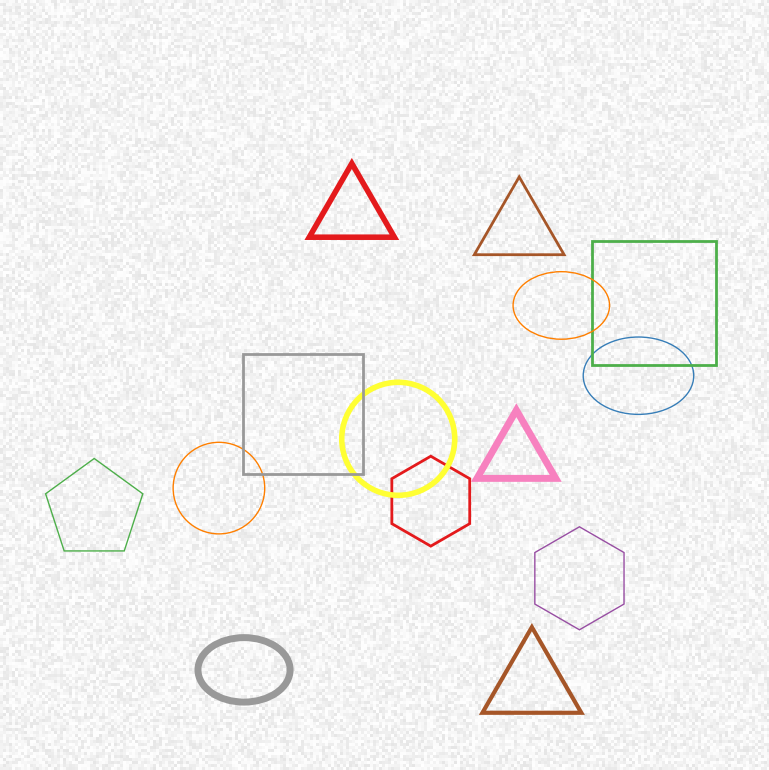[{"shape": "triangle", "thickness": 2, "radius": 0.32, "center": [0.457, 0.724]}, {"shape": "hexagon", "thickness": 1, "radius": 0.29, "center": [0.559, 0.349]}, {"shape": "oval", "thickness": 0.5, "radius": 0.36, "center": [0.829, 0.512]}, {"shape": "pentagon", "thickness": 0.5, "radius": 0.33, "center": [0.122, 0.338]}, {"shape": "square", "thickness": 1, "radius": 0.4, "center": [0.849, 0.606]}, {"shape": "hexagon", "thickness": 0.5, "radius": 0.33, "center": [0.753, 0.249]}, {"shape": "oval", "thickness": 0.5, "radius": 0.31, "center": [0.729, 0.603]}, {"shape": "circle", "thickness": 0.5, "radius": 0.3, "center": [0.284, 0.366]}, {"shape": "circle", "thickness": 2, "radius": 0.37, "center": [0.517, 0.43]}, {"shape": "triangle", "thickness": 1.5, "radius": 0.37, "center": [0.691, 0.111]}, {"shape": "triangle", "thickness": 1, "radius": 0.34, "center": [0.674, 0.703]}, {"shape": "triangle", "thickness": 2.5, "radius": 0.3, "center": [0.671, 0.408]}, {"shape": "square", "thickness": 1, "radius": 0.39, "center": [0.394, 0.463]}, {"shape": "oval", "thickness": 2.5, "radius": 0.3, "center": [0.317, 0.13]}]